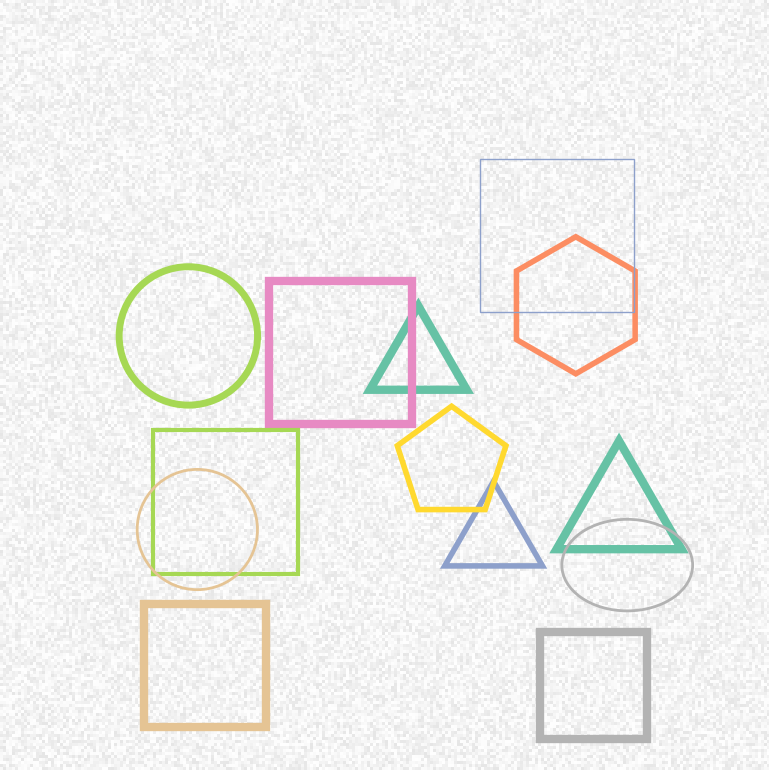[{"shape": "triangle", "thickness": 3, "radius": 0.36, "center": [0.543, 0.53]}, {"shape": "triangle", "thickness": 3, "radius": 0.47, "center": [0.804, 0.334]}, {"shape": "hexagon", "thickness": 2, "radius": 0.44, "center": [0.748, 0.604]}, {"shape": "square", "thickness": 0.5, "radius": 0.5, "center": [0.723, 0.694]}, {"shape": "triangle", "thickness": 2, "radius": 0.37, "center": [0.641, 0.302]}, {"shape": "square", "thickness": 3, "radius": 0.47, "center": [0.442, 0.542]}, {"shape": "square", "thickness": 1.5, "radius": 0.47, "center": [0.293, 0.348]}, {"shape": "circle", "thickness": 2.5, "radius": 0.45, "center": [0.245, 0.564]}, {"shape": "pentagon", "thickness": 2, "radius": 0.37, "center": [0.587, 0.398]}, {"shape": "circle", "thickness": 1, "radius": 0.39, "center": [0.256, 0.312]}, {"shape": "square", "thickness": 3, "radius": 0.4, "center": [0.266, 0.136]}, {"shape": "square", "thickness": 3, "radius": 0.35, "center": [0.771, 0.109]}, {"shape": "oval", "thickness": 1, "radius": 0.42, "center": [0.815, 0.266]}]